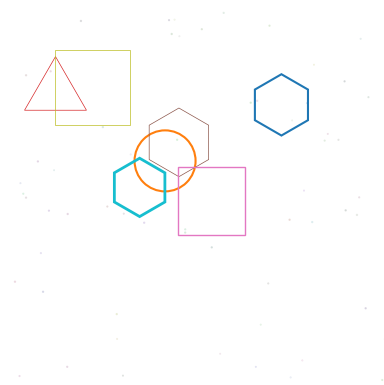[{"shape": "hexagon", "thickness": 1.5, "radius": 0.4, "center": [0.731, 0.728]}, {"shape": "circle", "thickness": 1.5, "radius": 0.4, "center": [0.429, 0.582]}, {"shape": "triangle", "thickness": 0.5, "radius": 0.46, "center": [0.144, 0.76]}, {"shape": "hexagon", "thickness": 0.5, "radius": 0.45, "center": [0.465, 0.63]}, {"shape": "square", "thickness": 1, "radius": 0.44, "center": [0.55, 0.478]}, {"shape": "square", "thickness": 0.5, "radius": 0.49, "center": [0.239, 0.774]}, {"shape": "hexagon", "thickness": 2, "radius": 0.38, "center": [0.363, 0.513]}]